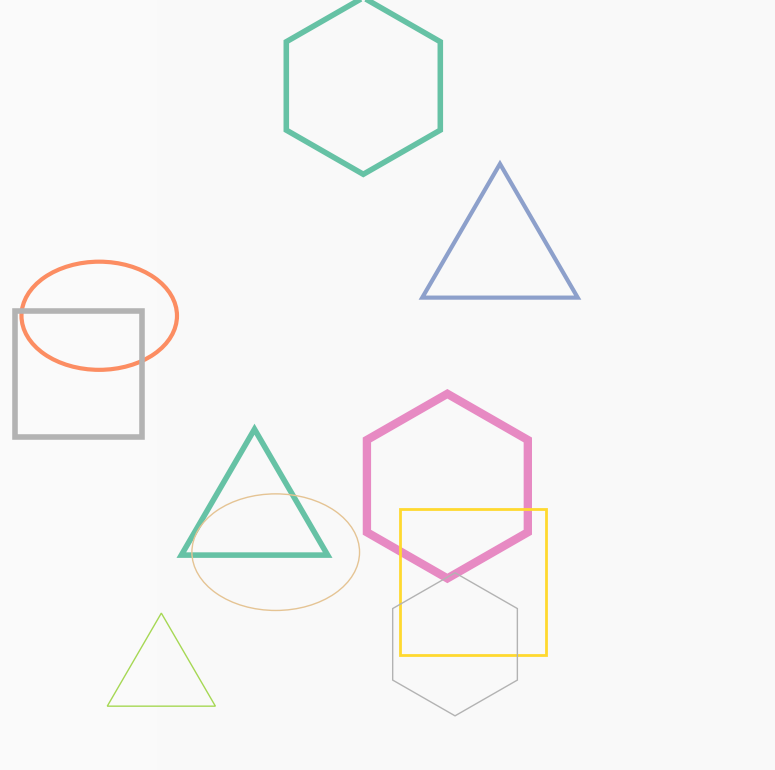[{"shape": "hexagon", "thickness": 2, "radius": 0.57, "center": [0.469, 0.888]}, {"shape": "triangle", "thickness": 2, "radius": 0.55, "center": [0.328, 0.334]}, {"shape": "oval", "thickness": 1.5, "radius": 0.5, "center": [0.128, 0.59]}, {"shape": "triangle", "thickness": 1.5, "radius": 0.58, "center": [0.645, 0.671]}, {"shape": "hexagon", "thickness": 3, "radius": 0.6, "center": [0.577, 0.369]}, {"shape": "triangle", "thickness": 0.5, "radius": 0.4, "center": [0.208, 0.123]}, {"shape": "square", "thickness": 1, "radius": 0.47, "center": [0.61, 0.244]}, {"shape": "oval", "thickness": 0.5, "radius": 0.54, "center": [0.356, 0.283]}, {"shape": "square", "thickness": 2, "radius": 0.41, "center": [0.101, 0.514]}, {"shape": "hexagon", "thickness": 0.5, "radius": 0.46, "center": [0.587, 0.163]}]